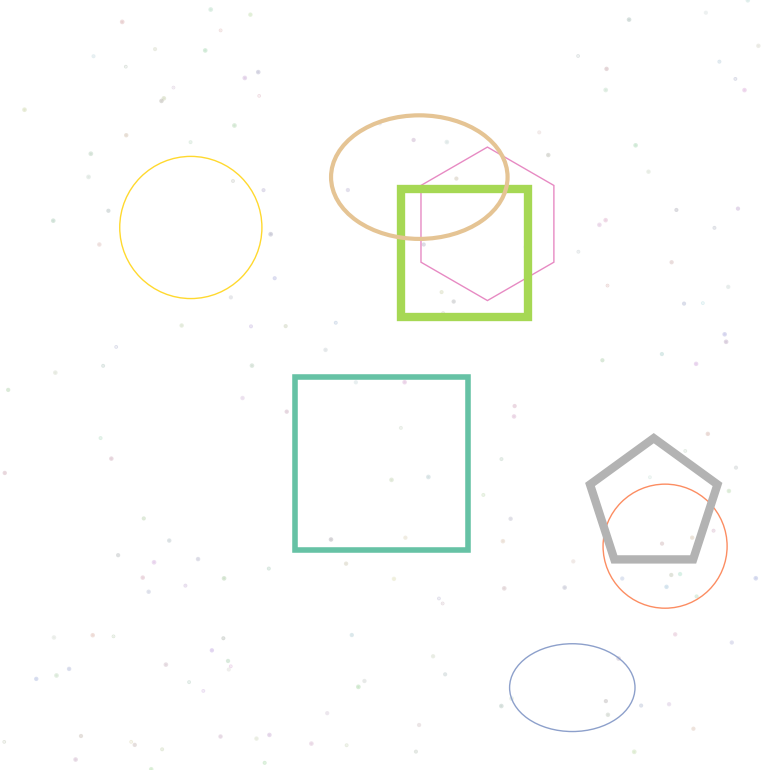[{"shape": "square", "thickness": 2, "radius": 0.56, "center": [0.495, 0.398]}, {"shape": "circle", "thickness": 0.5, "radius": 0.4, "center": [0.864, 0.291]}, {"shape": "oval", "thickness": 0.5, "radius": 0.41, "center": [0.743, 0.107]}, {"shape": "hexagon", "thickness": 0.5, "radius": 0.5, "center": [0.633, 0.709]}, {"shape": "square", "thickness": 3, "radius": 0.41, "center": [0.603, 0.672]}, {"shape": "circle", "thickness": 0.5, "radius": 0.46, "center": [0.248, 0.705]}, {"shape": "oval", "thickness": 1.5, "radius": 0.57, "center": [0.545, 0.77]}, {"shape": "pentagon", "thickness": 3, "radius": 0.44, "center": [0.849, 0.344]}]